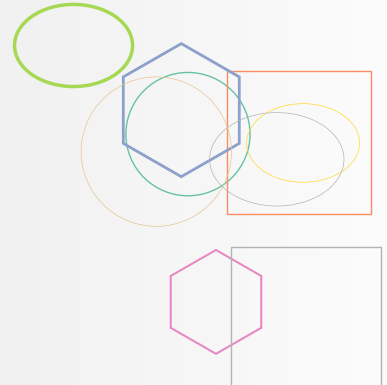[{"shape": "circle", "thickness": 1, "radius": 0.8, "center": [0.485, 0.652]}, {"shape": "square", "thickness": 1, "radius": 0.93, "center": [0.773, 0.63]}, {"shape": "hexagon", "thickness": 2, "radius": 0.86, "center": [0.468, 0.714]}, {"shape": "hexagon", "thickness": 1.5, "radius": 0.67, "center": [0.557, 0.216]}, {"shape": "oval", "thickness": 2.5, "radius": 0.76, "center": [0.19, 0.882]}, {"shape": "oval", "thickness": 0.5, "radius": 0.73, "center": [0.782, 0.629]}, {"shape": "circle", "thickness": 0.5, "radius": 0.97, "center": [0.403, 0.606]}, {"shape": "oval", "thickness": 0.5, "radius": 0.87, "center": [0.714, 0.586]}, {"shape": "square", "thickness": 1, "radius": 0.97, "center": [0.79, 0.163]}]